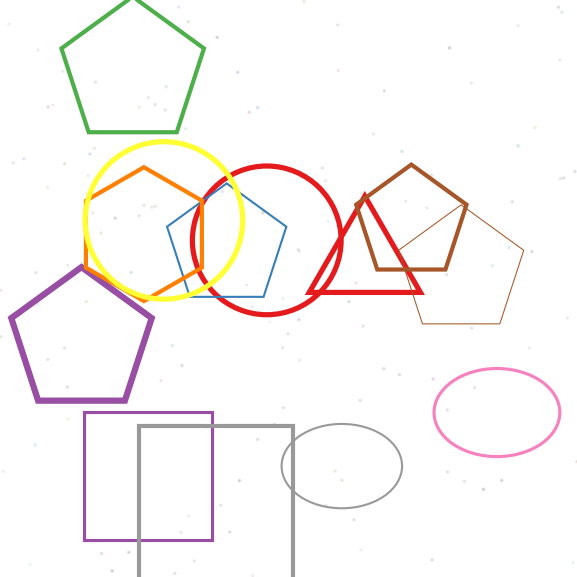[{"shape": "triangle", "thickness": 2.5, "radius": 0.56, "center": [0.632, 0.548]}, {"shape": "circle", "thickness": 2.5, "radius": 0.64, "center": [0.462, 0.583]}, {"shape": "pentagon", "thickness": 1, "radius": 0.54, "center": [0.393, 0.573]}, {"shape": "pentagon", "thickness": 2, "radius": 0.65, "center": [0.23, 0.875]}, {"shape": "square", "thickness": 1.5, "radius": 0.55, "center": [0.256, 0.176]}, {"shape": "pentagon", "thickness": 3, "radius": 0.64, "center": [0.141, 0.409]}, {"shape": "hexagon", "thickness": 2, "radius": 0.58, "center": [0.249, 0.594]}, {"shape": "circle", "thickness": 2.5, "radius": 0.68, "center": [0.284, 0.617]}, {"shape": "pentagon", "thickness": 2, "radius": 0.5, "center": [0.712, 0.614]}, {"shape": "pentagon", "thickness": 0.5, "radius": 0.57, "center": [0.798, 0.531]}, {"shape": "oval", "thickness": 1.5, "radius": 0.54, "center": [0.86, 0.285]}, {"shape": "square", "thickness": 2, "radius": 0.67, "center": [0.374, 0.127]}, {"shape": "oval", "thickness": 1, "radius": 0.52, "center": [0.592, 0.192]}]